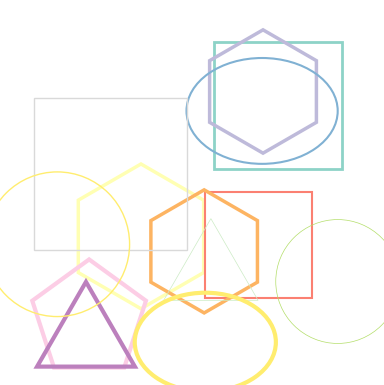[{"shape": "square", "thickness": 2, "radius": 0.83, "center": [0.723, 0.726]}, {"shape": "hexagon", "thickness": 2.5, "radius": 0.94, "center": [0.366, 0.386]}, {"shape": "hexagon", "thickness": 2.5, "radius": 0.8, "center": [0.683, 0.762]}, {"shape": "square", "thickness": 1.5, "radius": 0.69, "center": [0.671, 0.364]}, {"shape": "oval", "thickness": 1.5, "radius": 0.98, "center": [0.681, 0.712]}, {"shape": "hexagon", "thickness": 2.5, "radius": 0.8, "center": [0.53, 0.347]}, {"shape": "circle", "thickness": 0.5, "radius": 0.8, "center": [0.877, 0.269]}, {"shape": "pentagon", "thickness": 3, "radius": 0.78, "center": [0.231, 0.171]}, {"shape": "square", "thickness": 1, "radius": 0.99, "center": [0.286, 0.548]}, {"shape": "triangle", "thickness": 3, "radius": 0.73, "center": [0.223, 0.121]}, {"shape": "triangle", "thickness": 0.5, "radius": 0.71, "center": [0.548, 0.291]}, {"shape": "oval", "thickness": 3, "radius": 0.92, "center": [0.533, 0.111]}, {"shape": "circle", "thickness": 1, "radius": 0.94, "center": [0.149, 0.366]}]